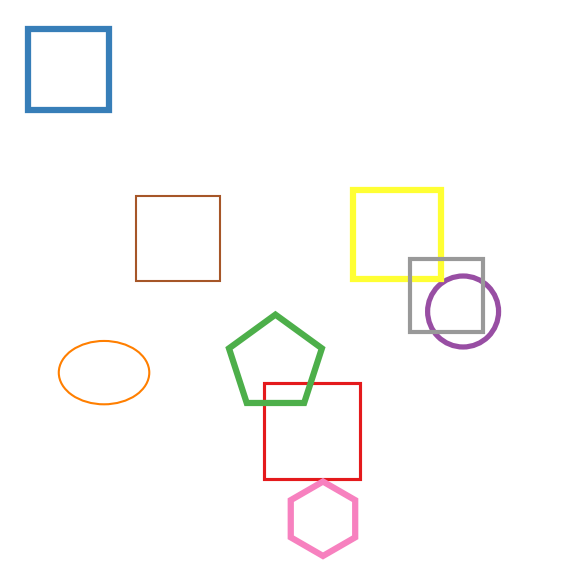[{"shape": "square", "thickness": 1.5, "radius": 0.42, "center": [0.541, 0.253]}, {"shape": "square", "thickness": 3, "radius": 0.35, "center": [0.119, 0.879]}, {"shape": "pentagon", "thickness": 3, "radius": 0.42, "center": [0.477, 0.37]}, {"shape": "circle", "thickness": 2.5, "radius": 0.31, "center": [0.802, 0.46]}, {"shape": "oval", "thickness": 1, "radius": 0.39, "center": [0.18, 0.354]}, {"shape": "square", "thickness": 3, "radius": 0.38, "center": [0.687, 0.593]}, {"shape": "square", "thickness": 1, "radius": 0.37, "center": [0.308, 0.587]}, {"shape": "hexagon", "thickness": 3, "radius": 0.32, "center": [0.559, 0.101]}, {"shape": "square", "thickness": 2, "radius": 0.32, "center": [0.774, 0.487]}]